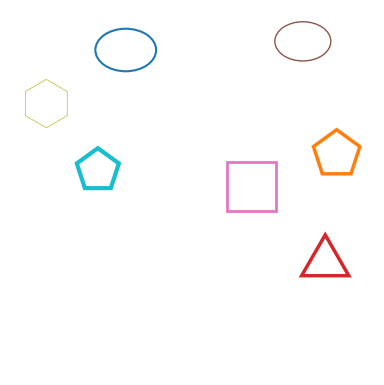[{"shape": "oval", "thickness": 1.5, "radius": 0.39, "center": [0.327, 0.87]}, {"shape": "pentagon", "thickness": 2.5, "radius": 0.32, "center": [0.874, 0.6]}, {"shape": "triangle", "thickness": 2.5, "radius": 0.35, "center": [0.845, 0.319]}, {"shape": "oval", "thickness": 1, "radius": 0.36, "center": [0.787, 0.893]}, {"shape": "square", "thickness": 2, "radius": 0.32, "center": [0.654, 0.515]}, {"shape": "hexagon", "thickness": 0.5, "radius": 0.31, "center": [0.12, 0.731]}, {"shape": "pentagon", "thickness": 3, "radius": 0.29, "center": [0.254, 0.558]}]